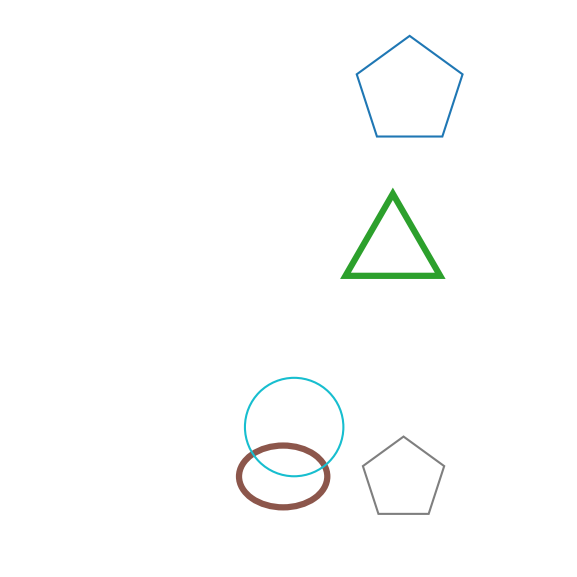[{"shape": "pentagon", "thickness": 1, "radius": 0.48, "center": [0.709, 0.841]}, {"shape": "triangle", "thickness": 3, "radius": 0.47, "center": [0.68, 0.569]}, {"shape": "oval", "thickness": 3, "radius": 0.38, "center": [0.49, 0.174]}, {"shape": "pentagon", "thickness": 1, "radius": 0.37, "center": [0.699, 0.169]}, {"shape": "circle", "thickness": 1, "radius": 0.43, "center": [0.509, 0.26]}]